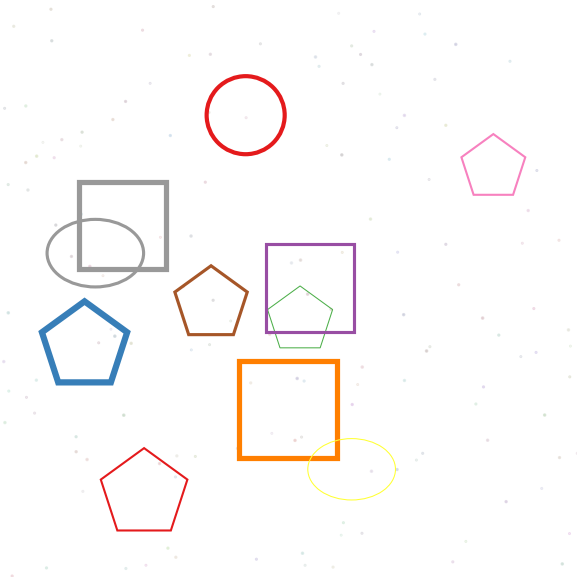[{"shape": "pentagon", "thickness": 1, "radius": 0.39, "center": [0.25, 0.144]}, {"shape": "circle", "thickness": 2, "radius": 0.34, "center": [0.425, 0.8]}, {"shape": "pentagon", "thickness": 3, "radius": 0.39, "center": [0.146, 0.4]}, {"shape": "pentagon", "thickness": 0.5, "radius": 0.3, "center": [0.52, 0.445]}, {"shape": "square", "thickness": 1.5, "radius": 0.38, "center": [0.536, 0.5]}, {"shape": "square", "thickness": 2.5, "radius": 0.42, "center": [0.499, 0.29]}, {"shape": "oval", "thickness": 0.5, "radius": 0.38, "center": [0.609, 0.187]}, {"shape": "pentagon", "thickness": 1.5, "radius": 0.33, "center": [0.365, 0.473]}, {"shape": "pentagon", "thickness": 1, "radius": 0.29, "center": [0.854, 0.709]}, {"shape": "square", "thickness": 2.5, "radius": 0.37, "center": [0.212, 0.609]}, {"shape": "oval", "thickness": 1.5, "radius": 0.42, "center": [0.165, 0.561]}]